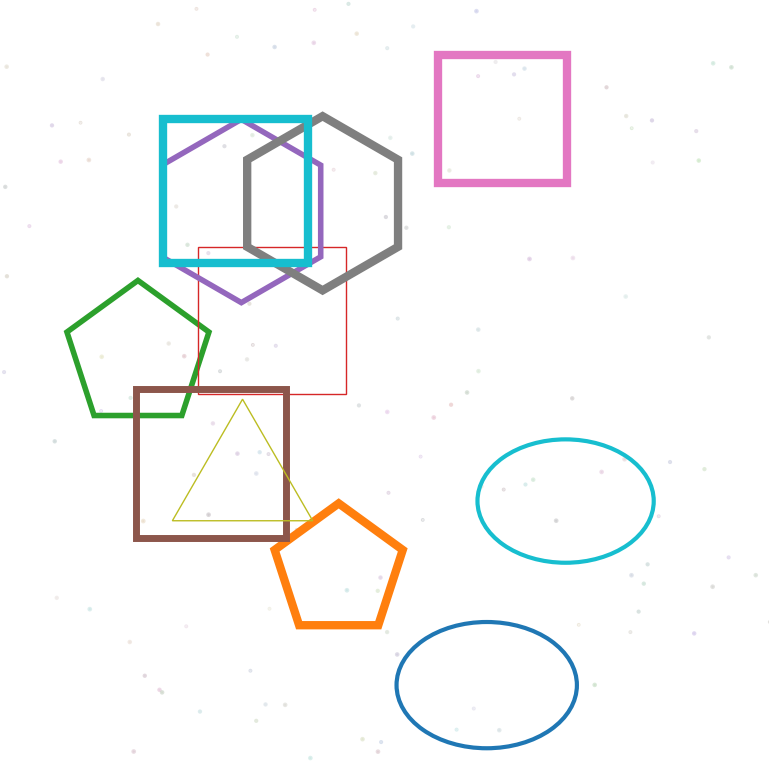[{"shape": "oval", "thickness": 1.5, "radius": 0.59, "center": [0.632, 0.11]}, {"shape": "pentagon", "thickness": 3, "radius": 0.44, "center": [0.44, 0.259]}, {"shape": "pentagon", "thickness": 2, "radius": 0.48, "center": [0.179, 0.539]}, {"shape": "square", "thickness": 0.5, "radius": 0.48, "center": [0.353, 0.584]}, {"shape": "hexagon", "thickness": 2, "radius": 0.6, "center": [0.313, 0.726]}, {"shape": "square", "thickness": 2.5, "radius": 0.49, "center": [0.274, 0.398]}, {"shape": "square", "thickness": 3, "radius": 0.42, "center": [0.653, 0.845]}, {"shape": "hexagon", "thickness": 3, "radius": 0.57, "center": [0.419, 0.736]}, {"shape": "triangle", "thickness": 0.5, "radius": 0.53, "center": [0.315, 0.376]}, {"shape": "oval", "thickness": 1.5, "radius": 0.57, "center": [0.735, 0.349]}, {"shape": "square", "thickness": 3, "radius": 0.47, "center": [0.306, 0.752]}]